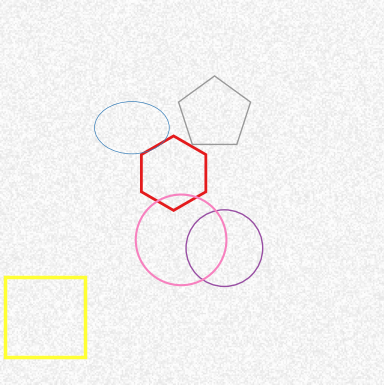[{"shape": "hexagon", "thickness": 2, "radius": 0.48, "center": [0.451, 0.55]}, {"shape": "oval", "thickness": 0.5, "radius": 0.49, "center": [0.343, 0.668]}, {"shape": "circle", "thickness": 1, "radius": 0.5, "center": [0.583, 0.356]}, {"shape": "square", "thickness": 2.5, "radius": 0.52, "center": [0.117, 0.177]}, {"shape": "circle", "thickness": 1.5, "radius": 0.59, "center": [0.47, 0.377]}, {"shape": "pentagon", "thickness": 1, "radius": 0.49, "center": [0.557, 0.704]}]